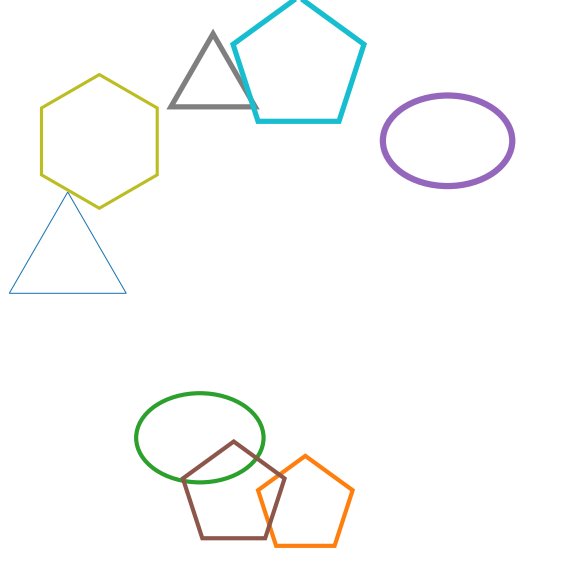[{"shape": "triangle", "thickness": 0.5, "radius": 0.58, "center": [0.117, 0.55]}, {"shape": "pentagon", "thickness": 2, "radius": 0.43, "center": [0.529, 0.124]}, {"shape": "oval", "thickness": 2, "radius": 0.55, "center": [0.346, 0.241]}, {"shape": "oval", "thickness": 3, "radius": 0.56, "center": [0.775, 0.755]}, {"shape": "pentagon", "thickness": 2, "radius": 0.46, "center": [0.405, 0.142]}, {"shape": "triangle", "thickness": 2.5, "radius": 0.42, "center": [0.369, 0.856]}, {"shape": "hexagon", "thickness": 1.5, "radius": 0.58, "center": [0.172, 0.754]}, {"shape": "pentagon", "thickness": 2.5, "radius": 0.6, "center": [0.517, 0.886]}]